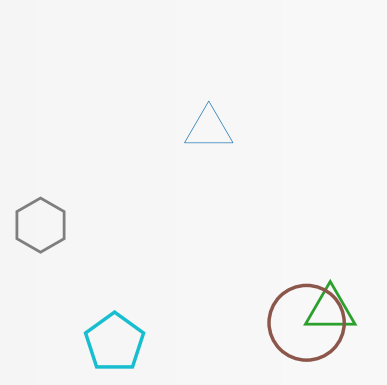[{"shape": "triangle", "thickness": 0.5, "radius": 0.36, "center": [0.539, 0.665]}, {"shape": "triangle", "thickness": 2, "radius": 0.37, "center": [0.852, 0.195]}, {"shape": "circle", "thickness": 2.5, "radius": 0.49, "center": [0.791, 0.162]}, {"shape": "hexagon", "thickness": 2, "radius": 0.35, "center": [0.105, 0.415]}, {"shape": "pentagon", "thickness": 2.5, "radius": 0.39, "center": [0.296, 0.111]}]